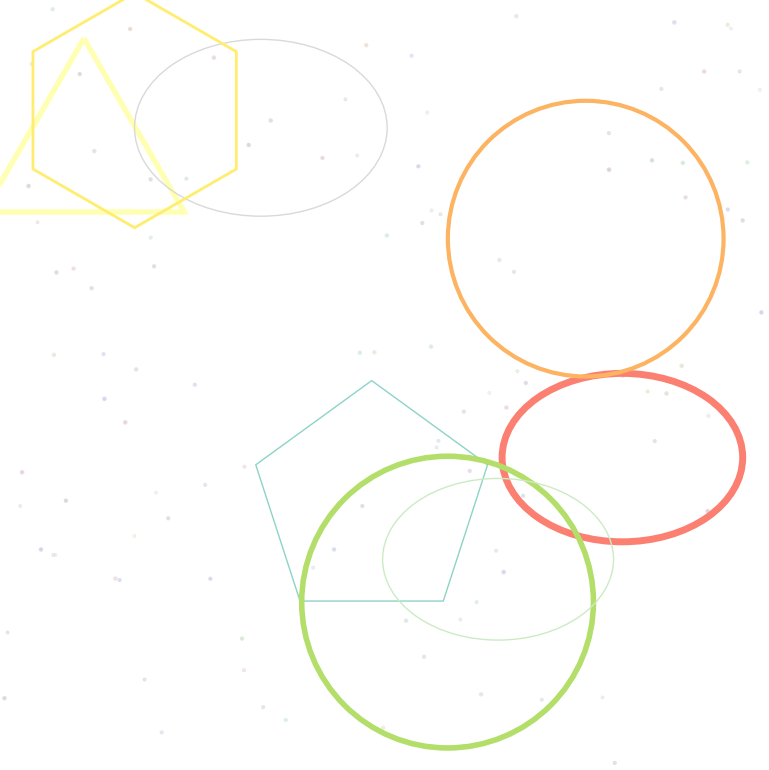[{"shape": "pentagon", "thickness": 0.5, "radius": 0.79, "center": [0.483, 0.347]}, {"shape": "triangle", "thickness": 2, "radius": 0.75, "center": [0.109, 0.8]}, {"shape": "oval", "thickness": 2.5, "radius": 0.78, "center": [0.808, 0.406]}, {"shape": "circle", "thickness": 1.5, "radius": 0.9, "center": [0.761, 0.69]}, {"shape": "circle", "thickness": 2, "radius": 0.95, "center": [0.581, 0.218]}, {"shape": "oval", "thickness": 0.5, "radius": 0.82, "center": [0.339, 0.834]}, {"shape": "oval", "thickness": 0.5, "radius": 0.75, "center": [0.647, 0.274]}, {"shape": "hexagon", "thickness": 1, "radius": 0.76, "center": [0.175, 0.857]}]